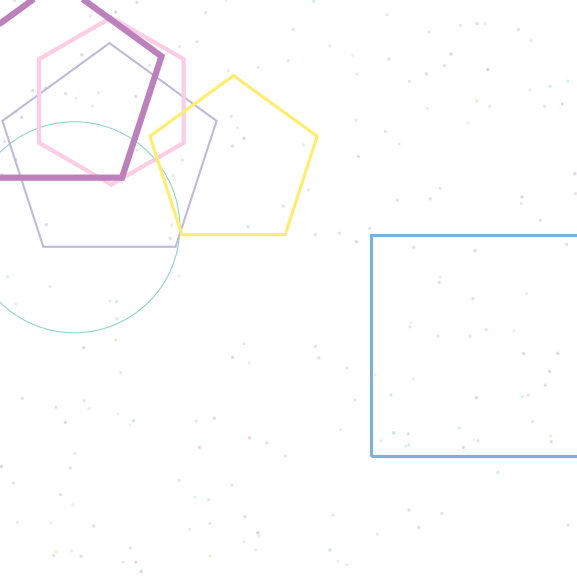[{"shape": "circle", "thickness": 0.5, "radius": 0.91, "center": [0.129, 0.606]}, {"shape": "pentagon", "thickness": 1, "radius": 0.97, "center": [0.19, 0.73]}, {"shape": "square", "thickness": 1.5, "radius": 0.95, "center": [0.833, 0.401]}, {"shape": "hexagon", "thickness": 2, "radius": 0.72, "center": [0.193, 0.824]}, {"shape": "pentagon", "thickness": 3, "radius": 0.94, "center": [0.101, 0.844]}, {"shape": "pentagon", "thickness": 1.5, "radius": 0.76, "center": [0.404, 0.716]}]